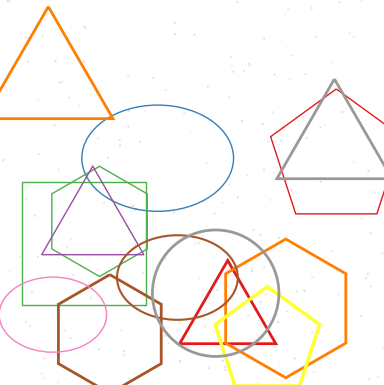[{"shape": "triangle", "thickness": 2, "radius": 0.72, "center": [0.591, 0.179]}, {"shape": "pentagon", "thickness": 1, "radius": 0.9, "center": [0.874, 0.59]}, {"shape": "oval", "thickness": 1, "radius": 0.99, "center": [0.41, 0.589]}, {"shape": "square", "thickness": 1, "radius": 0.8, "center": [0.219, 0.368]}, {"shape": "hexagon", "thickness": 1, "radius": 0.72, "center": [0.259, 0.425]}, {"shape": "triangle", "thickness": 1, "radius": 0.77, "center": [0.241, 0.415]}, {"shape": "triangle", "thickness": 2, "radius": 0.97, "center": [0.126, 0.789]}, {"shape": "hexagon", "thickness": 2, "radius": 0.9, "center": [0.742, 0.199]}, {"shape": "pentagon", "thickness": 2.5, "radius": 0.71, "center": [0.694, 0.113]}, {"shape": "oval", "thickness": 1.5, "radius": 0.78, "center": [0.461, 0.279]}, {"shape": "hexagon", "thickness": 2, "radius": 0.77, "center": [0.285, 0.133]}, {"shape": "oval", "thickness": 1, "radius": 0.7, "center": [0.137, 0.183]}, {"shape": "triangle", "thickness": 2, "radius": 0.86, "center": [0.869, 0.622]}, {"shape": "circle", "thickness": 2, "radius": 0.82, "center": [0.56, 0.238]}]